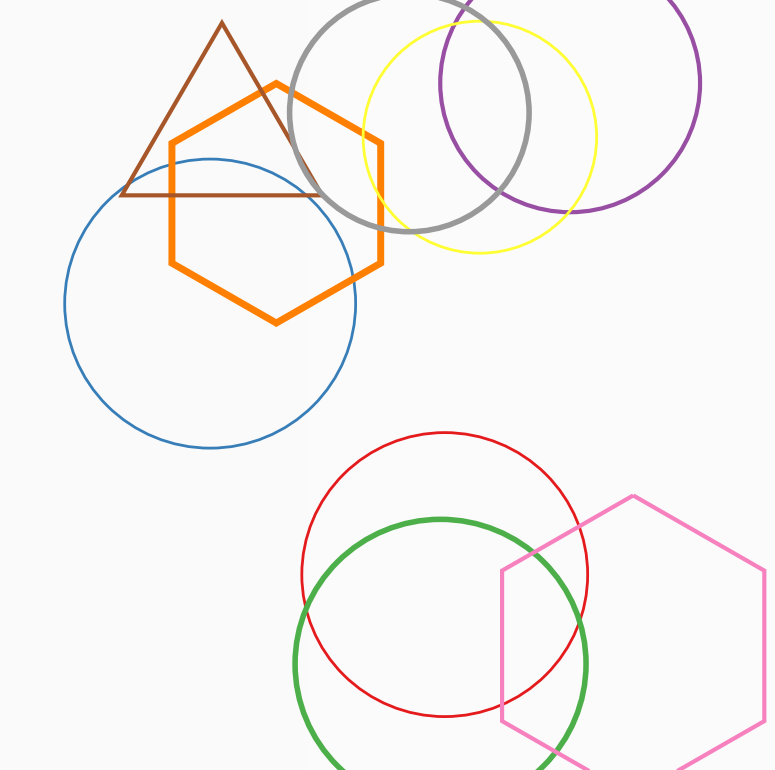[{"shape": "circle", "thickness": 1, "radius": 0.92, "center": [0.574, 0.254]}, {"shape": "circle", "thickness": 1, "radius": 0.94, "center": [0.271, 0.606]}, {"shape": "circle", "thickness": 2, "radius": 0.94, "center": [0.568, 0.138]}, {"shape": "circle", "thickness": 1.5, "radius": 0.84, "center": [0.736, 0.892]}, {"shape": "hexagon", "thickness": 2.5, "radius": 0.78, "center": [0.357, 0.736]}, {"shape": "circle", "thickness": 1, "radius": 0.75, "center": [0.619, 0.822]}, {"shape": "triangle", "thickness": 1.5, "radius": 0.75, "center": [0.286, 0.821]}, {"shape": "hexagon", "thickness": 1.5, "radius": 0.98, "center": [0.817, 0.161]}, {"shape": "circle", "thickness": 2, "radius": 0.77, "center": [0.528, 0.854]}]